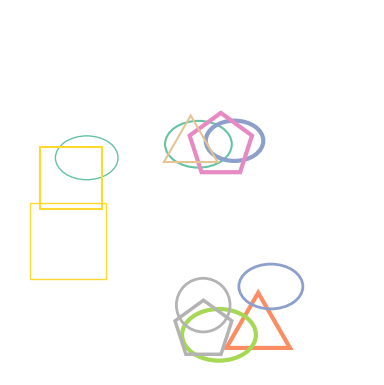[{"shape": "oval", "thickness": 1.5, "radius": 0.43, "center": [0.515, 0.625]}, {"shape": "oval", "thickness": 1, "radius": 0.41, "center": [0.225, 0.59]}, {"shape": "triangle", "thickness": 3, "radius": 0.48, "center": [0.671, 0.144]}, {"shape": "oval", "thickness": 2, "radius": 0.42, "center": [0.704, 0.256]}, {"shape": "oval", "thickness": 3, "radius": 0.37, "center": [0.609, 0.634]}, {"shape": "pentagon", "thickness": 3, "radius": 0.43, "center": [0.574, 0.622]}, {"shape": "oval", "thickness": 3, "radius": 0.48, "center": [0.569, 0.13]}, {"shape": "square", "thickness": 1.5, "radius": 0.41, "center": [0.185, 0.538]}, {"shape": "square", "thickness": 1, "radius": 0.49, "center": [0.177, 0.375]}, {"shape": "triangle", "thickness": 1.5, "radius": 0.4, "center": [0.495, 0.619]}, {"shape": "pentagon", "thickness": 2.5, "radius": 0.39, "center": [0.528, 0.143]}, {"shape": "circle", "thickness": 2, "radius": 0.35, "center": [0.528, 0.208]}]